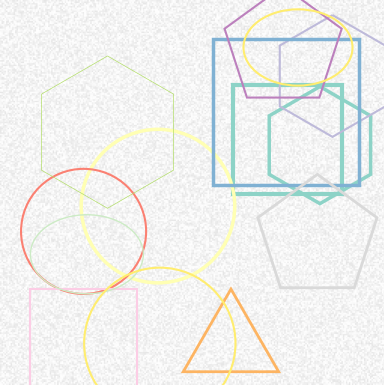[{"shape": "hexagon", "thickness": 2.5, "radius": 0.76, "center": [0.831, 0.623]}, {"shape": "square", "thickness": 3, "radius": 0.71, "center": [0.746, 0.637]}, {"shape": "circle", "thickness": 2.5, "radius": 1.0, "center": [0.41, 0.465]}, {"shape": "hexagon", "thickness": 1.5, "radius": 0.79, "center": [0.864, 0.803]}, {"shape": "circle", "thickness": 1.5, "radius": 0.81, "center": [0.217, 0.399]}, {"shape": "square", "thickness": 2.5, "radius": 0.94, "center": [0.743, 0.709]}, {"shape": "triangle", "thickness": 2, "radius": 0.72, "center": [0.6, 0.106]}, {"shape": "hexagon", "thickness": 0.5, "radius": 0.99, "center": [0.279, 0.657]}, {"shape": "square", "thickness": 1.5, "radius": 0.7, "center": [0.217, 0.111]}, {"shape": "pentagon", "thickness": 2, "radius": 0.81, "center": [0.824, 0.384]}, {"shape": "pentagon", "thickness": 1.5, "radius": 0.8, "center": [0.735, 0.876]}, {"shape": "oval", "thickness": 1, "radius": 0.73, "center": [0.226, 0.34]}, {"shape": "oval", "thickness": 1.5, "radius": 0.71, "center": [0.774, 0.877]}, {"shape": "circle", "thickness": 1.5, "radius": 0.98, "center": [0.415, 0.108]}]